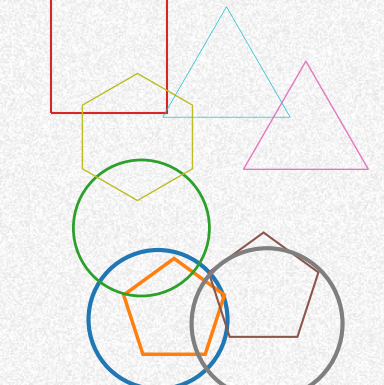[{"shape": "circle", "thickness": 3, "radius": 0.9, "center": [0.41, 0.17]}, {"shape": "pentagon", "thickness": 2.5, "radius": 0.69, "center": [0.452, 0.191]}, {"shape": "circle", "thickness": 2, "radius": 0.88, "center": [0.367, 0.408]}, {"shape": "square", "thickness": 1.5, "radius": 0.75, "center": [0.284, 0.857]}, {"shape": "pentagon", "thickness": 1.5, "radius": 0.75, "center": [0.685, 0.246]}, {"shape": "triangle", "thickness": 1, "radius": 0.94, "center": [0.795, 0.654]}, {"shape": "circle", "thickness": 3, "radius": 0.98, "center": [0.694, 0.159]}, {"shape": "hexagon", "thickness": 1, "radius": 0.83, "center": [0.357, 0.644]}, {"shape": "triangle", "thickness": 0.5, "radius": 0.96, "center": [0.588, 0.791]}]